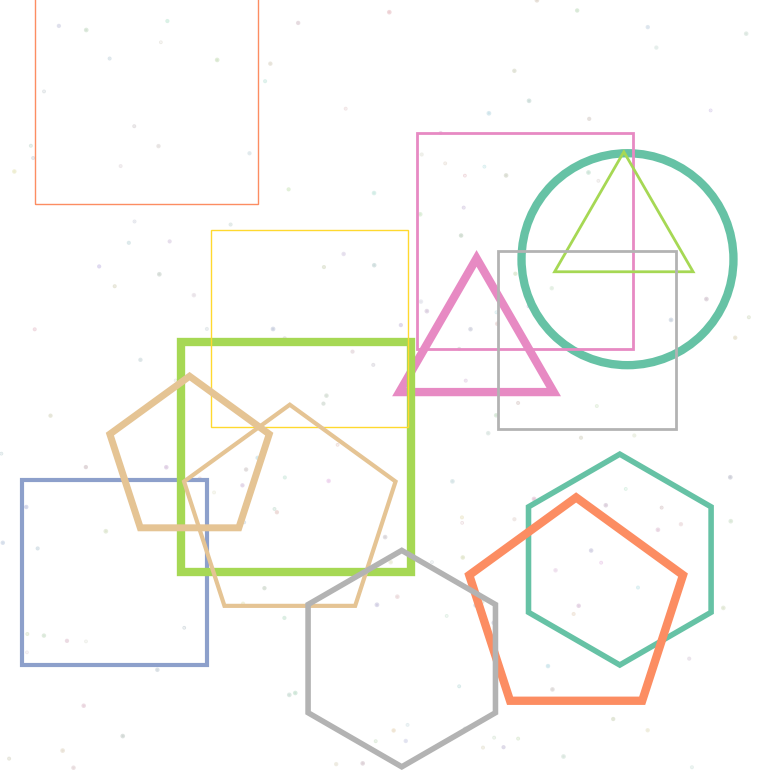[{"shape": "circle", "thickness": 3, "radius": 0.69, "center": [0.815, 0.663]}, {"shape": "hexagon", "thickness": 2, "radius": 0.68, "center": [0.805, 0.273]}, {"shape": "square", "thickness": 0.5, "radius": 0.72, "center": [0.19, 0.879]}, {"shape": "pentagon", "thickness": 3, "radius": 0.73, "center": [0.748, 0.208]}, {"shape": "square", "thickness": 1.5, "radius": 0.6, "center": [0.149, 0.257]}, {"shape": "square", "thickness": 1, "radius": 0.7, "center": [0.682, 0.687]}, {"shape": "triangle", "thickness": 3, "radius": 0.58, "center": [0.619, 0.549]}, {"shape": "square", "thickness": 3, "radius": 0.75, "center": [0.385, 0.407]}, {"shape": "triangle", "thickness": 1, "radius": 0.52, "center": [0.81, 0.699]}, {"shape": "square", "thickness": 0.5, "radius": 0.64, "center": [0.402, 0.574]}, {"shape": "pentagon", "thickness": 2.5, "radius": 0.54, "center": [0.246, 0.403]}, {"shape": "pentagon", "thickness": 1.5, "radius": 0.72, "center": [0.376, 0.33]}, {"shape": "square", "thickness": 1, "radius": 0.58, "center": [0.762, 0.558]}, {"shape": "hexagon", "thickness": 2, "radius": 0.7, "center": [0.522, 0.145]}]